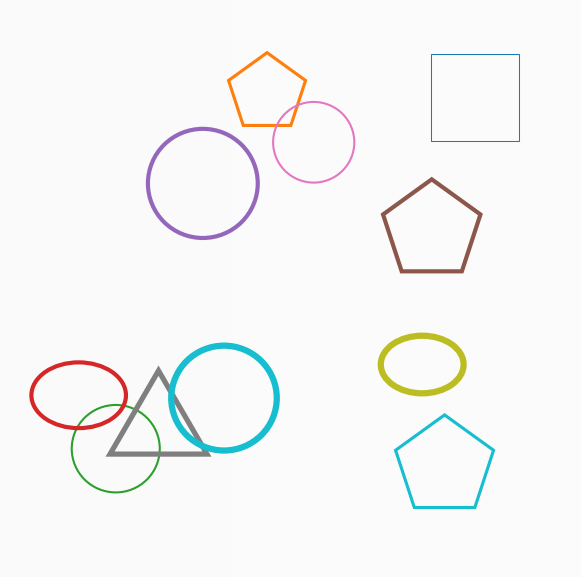[{"shape": "square", "thickness": 0.5, "radius": 0.38, "center": [0.817, 0.831]}, {"shape": "pentagon", "thickness": 1.5, "radius": 0.35, "center": [0.459, 0.838]}, {"shape": "circle", "thickness": 1, "radius": 0.38, "center": [0.199, 0.222]}, {"shape": "oval", "thickness": 2, "radius": 0.41, "center": [0.135, 0.315]}, {"shape": "circle", "thickness": 2, "radius": 0.47, "center": [0.349, 0.682]}, {"shape": "pentagon", "thickness": 2, "radius": 0.44, "center": [0.743, 0.601]}, {"shape": "circle", "thickness": 1, "radius": 0.35, "center": [0.54, 0.753]}, {"shape": "triangle", "thickness": 2.5, "radius": 0.48, "center": [0.273, 0.261]}, {"shape": "oval", "thickness": 3, "radius": 0.36, "center": [0.726, 0.368]}, {"shape": "pentagon", "thickness": 1.5, "radius": 0.44, "center": [0.765, 0.192]}, {"shape": "circle", "thickness": 3, "radius": 0.45, "center": [0.385, 0.31]}]